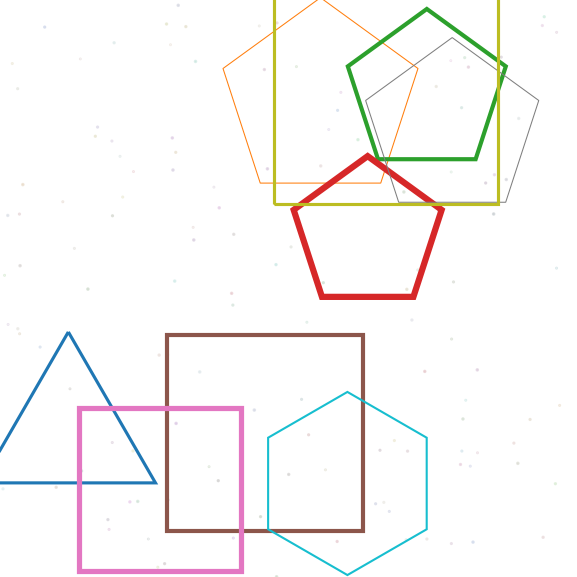[{"shape": "triangle", "thickness": 1.5, "radius": 0.87, "center": [0.118, 0.25]}, {"shape": "pentagon", "thickness": 0.5, "radius": 0.89, "center": [0.555, 0.826]}, {"shape": "pentagon", "thickness": 2, "radius": 0.72, "center": [0.739, 0.84]}, {"shape": "pentagon", "thickness": 3, "radius": 0.67, "center": [0.637, 0.594]}, {"shape": "square", "thickness": 2, "radius": 0.85, "center": [0.458, 0.25]}, {"shape": "square", "thickness": 2.5, "radius": 0.7, "center": [0.277, 0.152]}, {"shape": "pentagon", "thickness": 0.5, "radius": 0.79, "center": [0.783, 0.776]}, {"shape": "square", "thickness": 1.5, "radius": 0.97, "center": [0.668, 0.841]}, {"shape": "hexagon", "thickness": 1, "radius": 0.79, "center": [0.602, 0.162]}]